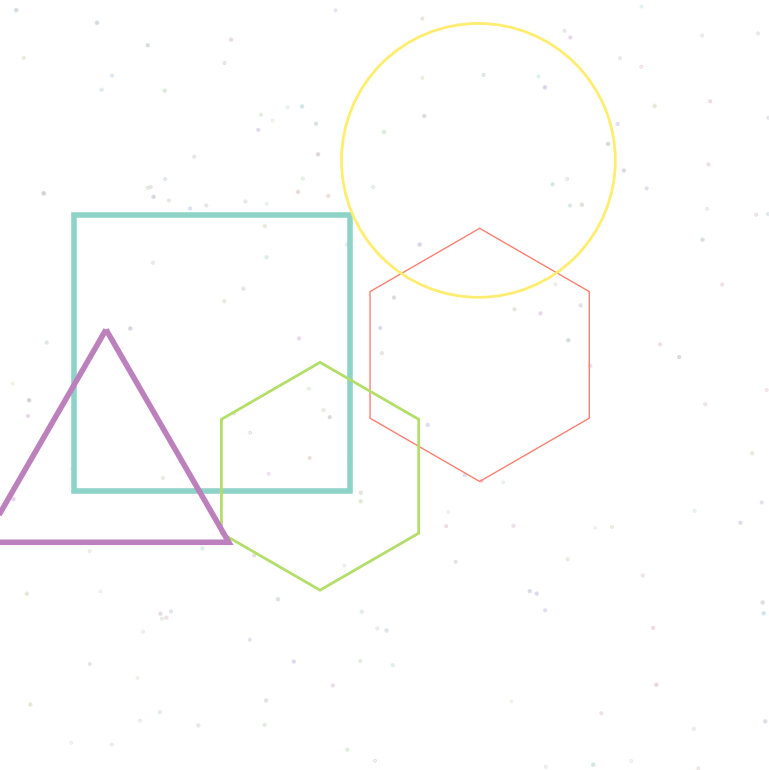[{"shape": "square", "thickness": 2, "radius": 0.9, "center": [0.275, 0.541]}, {"shape": "hexagon", "thickness": 0.5, "radius": 0.82, "center": [0.623, 0.539]}, {"shape": "hexagon", "thickness": 1, "radius": 0.74, "center": [0.416, 0.381]}, {"shape": "triangle", "thickness": 2, "radius": 0.92, "center": [0.138, 0.388]}, {"shape": "circle", "thickness": 1, "radius": 0.89, "center": [0.621, 0.792]}]